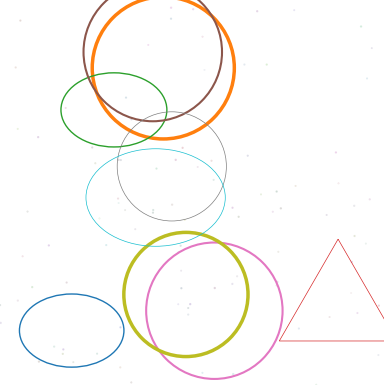[{"shape": "oval", "thickness": 1, "radius": 0.68, "center": [0.186, 0.141]}, {"shape": "circle", "thickness": 2.5, "radius": 0.92, "center": [0.424, 0.824]}, {"shape": "oval", "thickness": 1, "radius": 0.69, "center": [0.296, 0.715]}, {"shape": "triangle", "thickness": 0.5, "radius": 0.88, "center": [0.878, 0.203]}, {"shape": "circle", "thickness": 1.5, "radius": 0.9, "center": [0.397, 0.865]}, {"shape": "circle", "thickness": 1.5, "radius": 0.89, "center": [0.557, 0.193]}, {"shape": "circle", "thickness": 0.5, "radius": 0.71, "center": [0.446, 0.568]}, {"shape": "circle", "thickness": 2.5, "radius": 0.81, "center": [0.483, 0.235]}, {"shape": "oval", "thickness": 0.5, "radius": 0.9, "center": [0.404, 0.487]}]